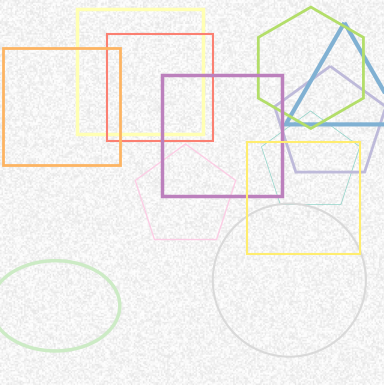[{"shape": "pentagon", "thickness": 0.5, "radius": 0.67, "center": [0.807, 0.578]}, {"shape": "square", "thickness": 2.5, "radius": 0.81, "center": [0.364, 0.815]}, {"shape": "pentagon", "thickness": 2, "radius": 0.76, "center": [0.858, 0.676]}, {"shape": "square", "thickness": 1.5, "radius": 0.69, "center": [0.416, 0.773]}, {"shape": "triangle", "thickness": 3, "radius": 0.88, "center": [0.895, 0.765]}, {"shape": "square", "thickness": 2, "radius": 0.76, "center": [0.159, 0.723]}, {"shape": "hexagon", "thickness": 2, "radius": 0.79, "center": [0.807, 0.824]}, {"shape": "pentagon", "thickness": 1, "radius": 0.69, "center": [0.482, 0.489]}, {"shape": "circle", "thickness": 1.5, "radius": 0.99, "center": [0.752, 0.272]}, {"shape": "square", "thickness": 2.5, "radius": 0.78, "center": [0.577, 0.648]}, {"shape": "oval", "thickness": 2.5, "radius": 0.84, "center": [0.144, 0.206]}, {"shape": "square", "thickness": 1.5, "radius": 0.73, "center": [0.789, 0.486]}]